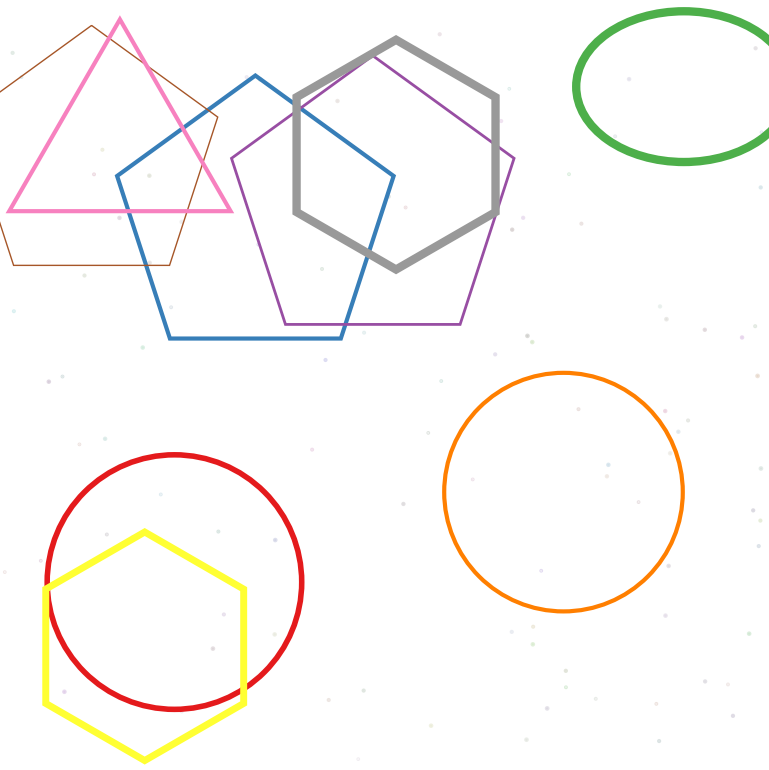[{"shape": "circle", "thickness": 2, "radius": 0.83, "center": [0.227, 0.244]}, {"shape": "pentagon", "thickness": 1.5, "radius": 0.94, "center": [0.332, 0.713]}, {"shape": "oval", "thickness": 3, "radius": 0.7, "center": [0.888, 0.887]}, {"shape": "pentagon", "thickness": 1, "radius": 0.96, "center": [0.484, 0.735]}, {"shape": "circle", "thickness": 1.5, "radius": 0.77, "center": [0.732, 0.361]}, {"shape": "hexagon", "thickness": 2.5, "radius": 0.74, "center": [0.188, 0.161]}, {"shape": "pentagon", "thickness": 0.5, "radius": 0.86, "center": [0.119, 0.795]}, {"shape": "triangle", "thickness": 1.5, "radius": 0.83, "center": [0.156, 0.809]}, {"shape": "hexagon", "thickness": 3, "radius": 0.75, "center": [0.514, 0.799]}]